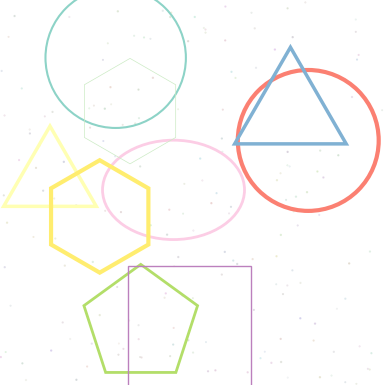[{"shape": "circle", "thickness": 1.5, "radius": 0.91, "center": [0.3, 0.85]}, {"shape": "triangle", "thickness": 2.5, "radius": 0.69, "center": [0.13, 0.534]}, {"shape": "circle", "thickness": 3, "radius": 0.91, "center": [0.801, 0.635]}, {"shape": "triangle", "thickness": 2.5, "radius": 0.84, "center": [0.754, 0.71]}, {"shape": "pentagon", "thickness": 2, "radius": 0.78, "center": [0.366, 0.158]}, {"shape": "oval", "thickness": 2, "radius": 0.92, "center": [0.451, 0.507]}, {"shape": "square", "thickness": 1, "radius": 0.8, "center": [0.492, 0.148]}, {"shape": "hexagon", "thickness": 0.5, "radius": 0.68, "center": [0.338, 0.711]}, {"shape": "hexagon", "thickness": 3, "radius": 0.73, "center": [0.259, 0.438]}]